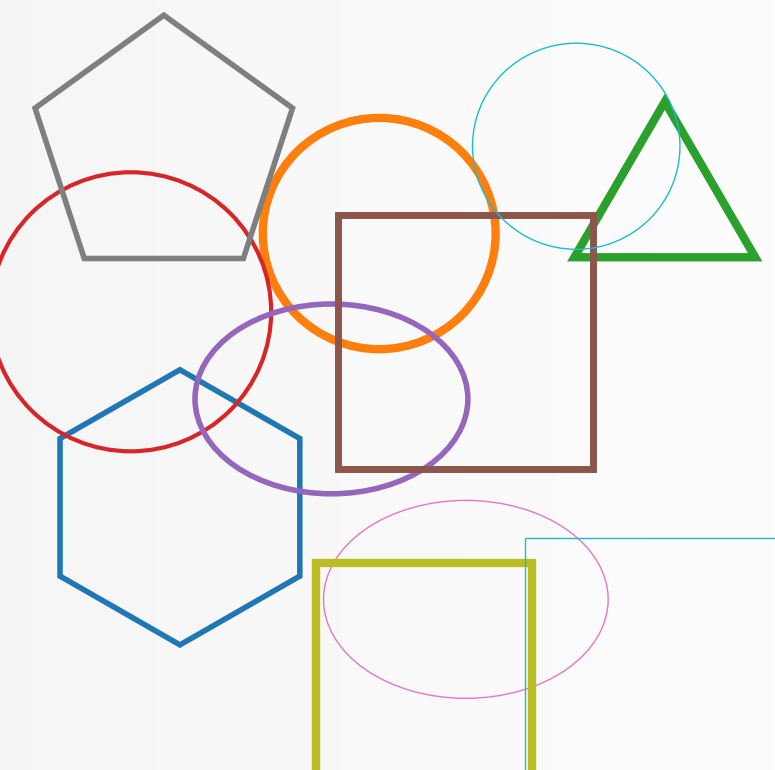[{"shape": "hexagon", "thickness": 2, "radius": 0.89, "center": [0.232, 0.341]}, {"shape": "circle", "thickness": 3, "radius": 0.75, "center": [0.489, 0.697]}, {"shape": "triangle", "thickness": 3, "radius": 0.67, "center": [0.858, 0.733]}, {"shape": "circle", "thickness": 1.5, "radius": 0.91, "center": [0.169, 0.595]}, {"shape": "oval", "thickness": 2, "radius": 0.88, "center": [0.428, 0.482]}, {"shape": "square", "thickness": 2.5, "radius": 0.82, "center": [0.601, 0.556]}, {"shape": "oval", "thickness": 0.5, "radius": 0.92, "center": [0.601, 0.222]}, {"shape": "pentagon", "thickness": 2, "radius": 0.87, "center": [0.211, 0.806]}, {"shape": "square", "thickness": 3, "radius": 0.7, "center": [0.547, 0.13]}, {"shape": "square", "thickness": 0.5, "radius": 0.88, "center": [0.855, 0.124]}, {"shape": "circle", "thickness": 0.5, "radius": 0.67, "center": [0.744, 0.81]}]